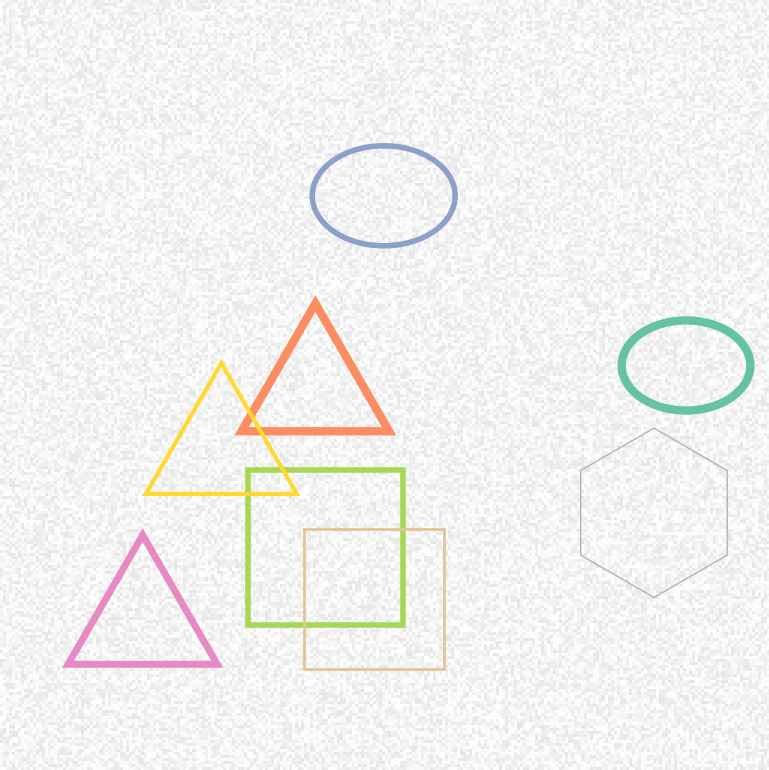[{"shape": "oval", "thickness": 3, "radius": 0.42, "center": [0.891, 0.525]}, {"shape": "triangle", "thickness": 3, "radius": 0.55, "center": [0.41, 0.495]}, {"shape": "oval", "thickness": 2, "radius": 0.46, "center": [0.498, 0.746]}, {"shape": "triangle", "thickness": 2.5, "radius": 0.56, "center": [0.185, 0.193]}, {"shape": "square", "thickness": 2, "radius": 0.5, "center": [0.423, 0.288]}, {"shape": "triangle", "thickness": 1.5, "radius": 0.57, "center": [0.287, 0.415]}, {"shape": "square", "thickness": 1, "radius": 0.46, "center": [0.486, 0.222]}, {"shape": "hexagon", "thickness": 0.5, "radius": 0.55, "center": [0.849, 0.334]}]